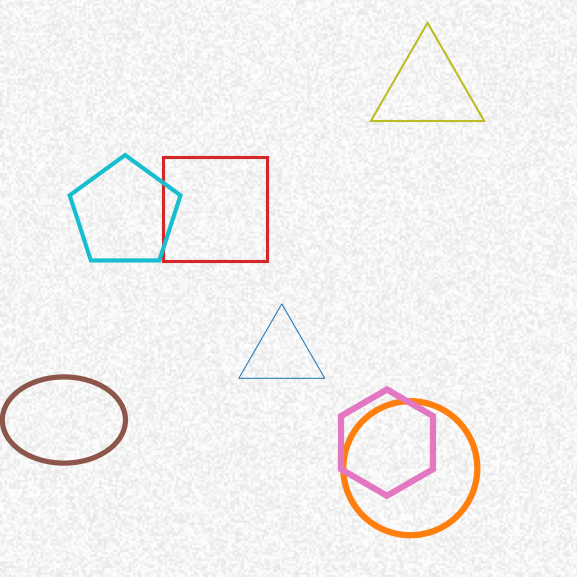[{"shape": "triangle", "thickness": 0.5, "radius": 0.43, "center": [0.488, 0.387]}, {"shape": "circle", "thickness": 3, "radius": 0.58, "center": [0.71, 0.188]}, {"shape": "square", "thickness": 1.5, "radius": 0.45, "center": [0.372, 0.638]}, {"shape": "oval", "thickness": 2.5, "radius": 0.53, "center": [0.111, 0.272]}, {"shape": "hexagon", "thickness": 3, "radius": 0.46, "center": [0.67, 0.233]}, {"shape": "triangle", "thickness": 1, "radius": 0.57, "center": [0.74, 0.846]}, {"shape": "pentagon", "thickness": 2, "radius": 0.5, "center": [0.217, 0.63]}]